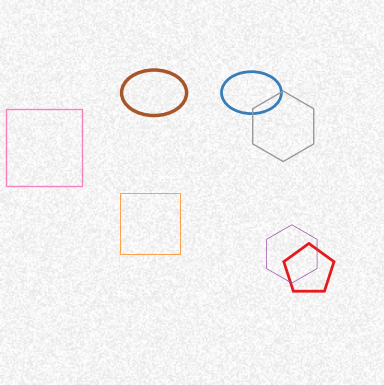[{"shape": "pentagon", "thickness": 2, "radius": 0.34, "center": [0.802, 0.299]}, {"shape": "oval", "thickness": 2, "radius": 0.39, "center": [0.653, 0.759]}, {"shape": "hexagon", "thickness": 0.5, "radius": 0.38, "center": [0.758, 0.34]}, {"shape": "square", "thickness": 0.5, "radius": 0.39, "center": [0.39, 0.419]}, {"shape": "oval", "thickness": 2.5, "radius": 0.42, "center": [0.4, 0.759]}, {"shape": "square", "thickness": 1, "radius": 0.5, "center": [0.114, 0.617]}, {"shape": "hexagon", "thickness": 1, "radius": 0.46, "center": [0.736, 0.672]}]